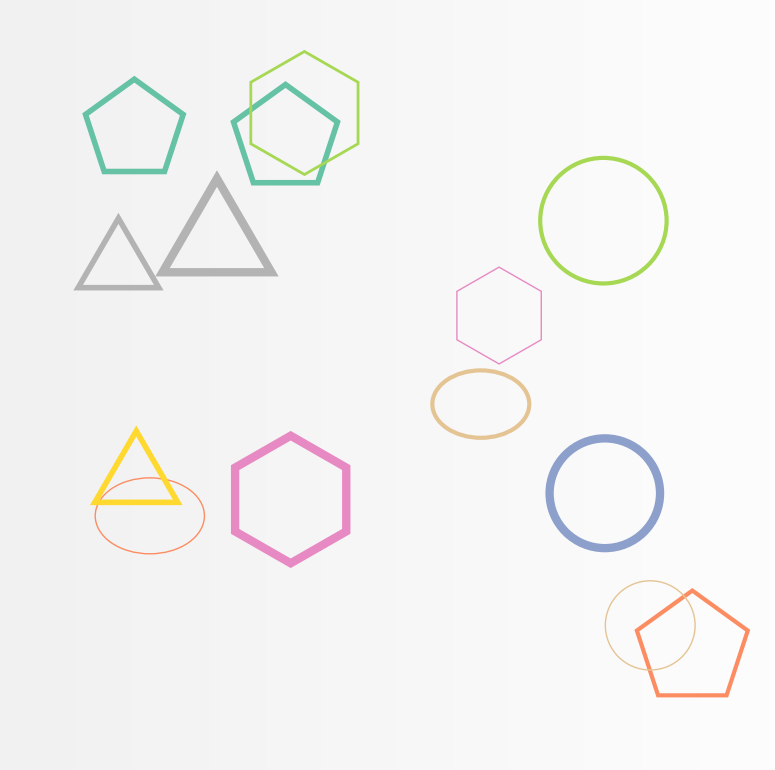[{"shape": "pentagon", "thickness": 2, "radius": 0.35, "center": [0.368, 0.82]}, {"shape": "pentagon", "thickness": 2, "radius": 0.33, "center": [0.173, 0.831]}, {"shape": "pentagon", "thickness": 1.5, "radius": 0.38, "center": [0.893, 0.158]}, {"shape": "oval", "thickness": 0.5, "radius": 0.35, "center": [0.193, 0.33]}, {"shape": "circle", "thickness": 3, "radius": 0.36, "center": [0.78, 0.359]}, {"shape": "hexagon", "thickness": 0.5, "radius": 0.31, "center": [0.644, 0.59]}, {"shape": "hexagon", "thickness": 3, "radius": 0.41, "center": [0.375, 0.351]}, {"shape": "hexagon", "thickness": 1, "radius": 0.4, "center": [0.393, 0.853]}, {"shape": "circle", "thickness": 1.5, "radius": 0.41, "center": [0.779, 0.713]}, {"shape": "triangle", "thickness": 2, "radius": 0.31, "center": [0.176, 0.378]}, {"shape": "circle", "thickness": 0.5, "radius": 0.29, "center": [0.839, 0.188]}, {"shape": "oval", "thickness": 1.5, "radius": 0.31, "center": [0.62, 0.475]}, {"shape": "triangle", "thickness": 2, "radius": 0.3, "center": [0.153, 0.656]}, {"shape": "triangle", "thickness": 3, "radius": 0.41, "center": [0.28, 0.687]}]